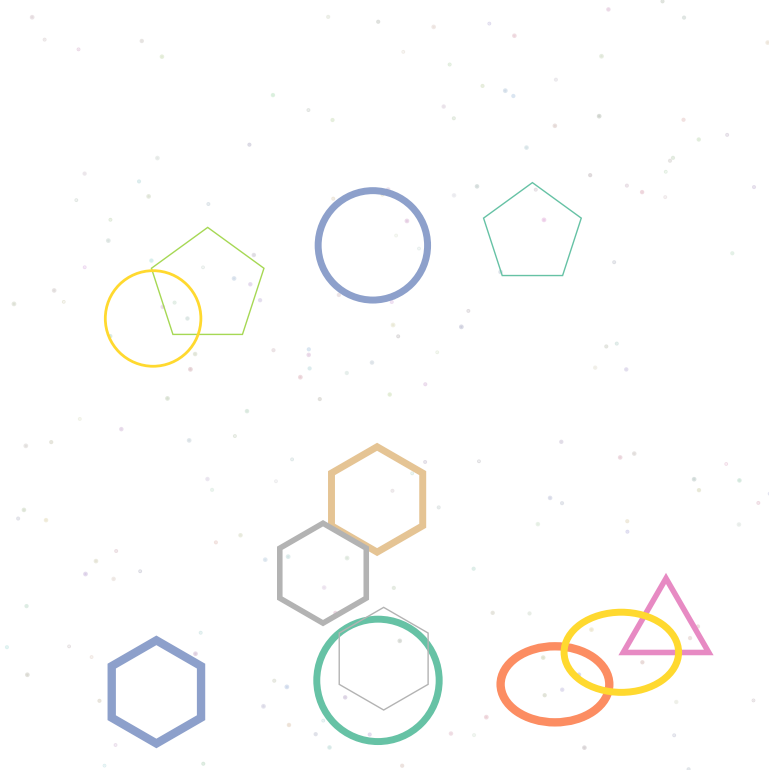[{"shape": "circle", "thickness": 2.5, "radius": 0.4, "center": [0.491, 0.116]}, {"shape": "pentagon", "thickness": 0.5, "radius": 0.33, "center": [0.691, 0.696]}, {"shape": "oval", "thickness": 3, "radius": 0.35, "center": [0.721, 0.111]}, {"shape": "hexagon", "thickness": 3, "radius": 0.33, "center": [0.203, 0.101]}, {"shape": "circle", "thickness": 2.5, "radius": 0.36, "center": [0.484, 0.681]}, {"shape": "triangle", "thickness": 2, "radius": 0.32, "center": [0.865, 0.185]}, {"shape": "pentagon", "thickness": 0.5, "radius": 0.38, "center": [0.27, 0.628]}, {"shape": "oval", "thickness": 2.5, "radius": 0.37, "center": [0.807, 0.153]}, {"shape": "circle", "thickness": 1, "radius": 0.31, "center": [0.199, 0.586]}, {"shape": "hexagon", "thickness": 2.5, "radius": 0.34, "center": [0.49, 0.351]}, {"shape": "hexagon", "thickness": 0.5, "radius": 0.33, "center": [0.498, 0.145]}, {"shape": "hexagon", "thickness": 2, "radius": 0.32, "center": [0.42, 0.256]}]